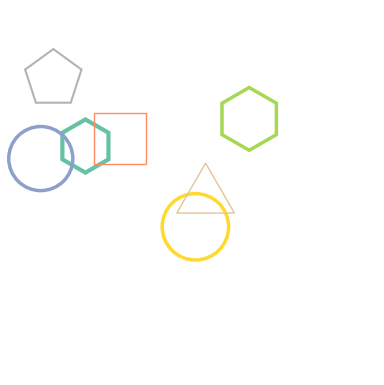[{"shape": "hexagon", "thickness": 3, "radius": 0.35, "center": [0.222, 0.621]}, {"shape": "square", "thickness": 1, "radius": 0.34, "center": [0.311, 0.64]}, {"shape": "circle", "thickness": 2.5, "radius": 0.42, "center": [0.106, 0.588]}, {"shape": "hexagon", "thickness": 2.5, "radius": 0.41, "center": [0.647, 0.691]}, {"shape": "circle", "thickness": 2.5, "radius": 0.43, "center": [0.508, 0.411]}, {"shape": "triangle", "thickness": 1, "radius": 0.43, "center": [0.534, 0.49]}, {"shape": "pentagon", "thickness": 1.5, "radius": 0.39, "center": [0.138, 0.796]}]